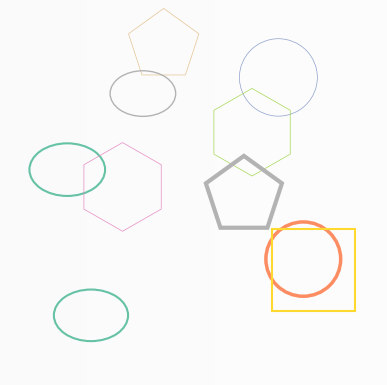[{"shape": "oval", "thickness": 1.5, "radius": 0.49, "center": [0.174, 0.559]}, {"shape": "oval", "thickness": 1.5, "radius": 0.48, "center": [0.235, 0.181]}, {"shape": "circle", "thickness": 2.5, "radius": 0.48, "center": [0.783, 0.327]}, {"shape": "circle", "thickness": 0.5, "radius": 0.5, "center": [0.718, 0.799]}, {"shape": "hexagon", "thickness": 0.5, "radius": 0.58, "center": [0.316, 0.515]}, {"shape": "hexagon", "thickness": 0.5, "radius": 0.57, "center": [0.65, 0.657]}, {"shape": "square", "thickness": 1.5, "radius": 0.53, "center": [0.808, 0.298]}, {"shape": "pentagon", "thickness": 0.5, "radius": 0.48, "center": [0.422, 0.883]}, {"shape": "pentagon", "thickness": 3, "radius": 0.52, "center": [0.629, 0.492]}, {"shape": "oval", "thickness": 1, "radius": 0.42, "center": [0.369, 0.757]}]